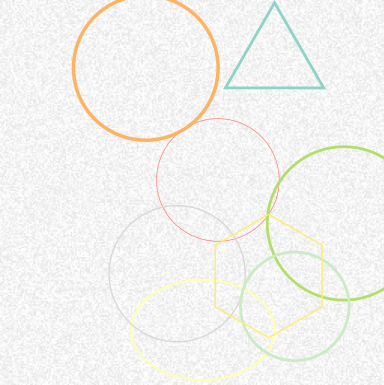[{"shape": "triangle", "thickness": 2, "radius": 0.74, "center": [0.713, 0.845]}, {"shape": "oval", "thickness": 1.5, "radius": 0.93, "center": [0.527, 0.143]}, {"shape": "circle", "thickness": 0.5, "radius": 0.8, "center": [0.566, 0.533]}, {"shape": "circle", "thickness": 2.5, "radius": 0.94, "center": [0.379, 0.824]}, {"shape": "circle", "thickness": 2, "radius": 1.0, "center": [0.893, 0.42]}, {"shape": "circle", "thickness": 1, "radius": 0.88, "center": [0.46, 0.289]}, {"shape": "circle", "thickness": 2, "radius": 0.71, "center": [0.766, 0.204]}, {"shape": "hexagon", "thickness": 1, "radius": 0.8, "center": [0.698, 0.283]}]